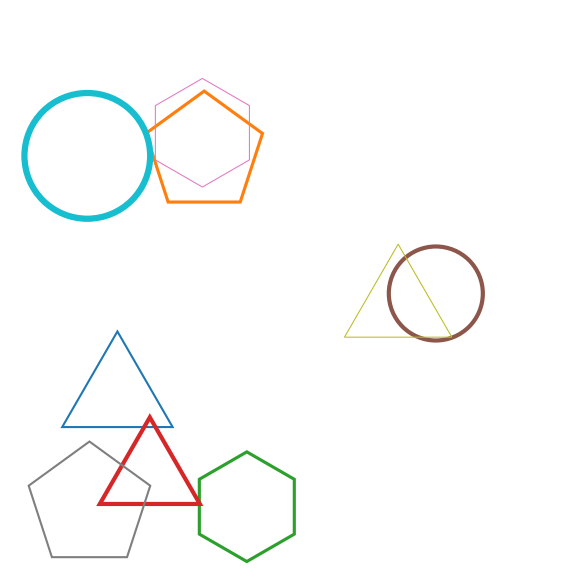[{"shape": "triangle", "thickness": 1, "radius": 0.55, "center": [0.203, 0.315]}, {"shape": "pentagon", "thickness": 1.5, "radius": 0.53, "center": [0.354, 0.735]}, {"shape": "hexagon", "thickness": 1.5, "radius": 0.47, "center": [0.427, 0.122]}, {"shape": "triangle", "thickness": 2, "radius": 0.5, "center": [0.259, 0.176]}, {"shape": "circle", "thickness": 2, "radius": 0.41, "center": [0.755, 0.491]}, {"shape": "hexagon", "thickness": 0.5, "radius": 0.47, "center": [0.35, 0.769]}, {"shape": "pentagon", "thickness": 1, "radius": 0.55, "center": [0.155, 0.124]}, {"shape": "triangle", "thickness": 0.5, "radius": 0.54, "center": [0.689, 0.469]}, {"shape": "circle", "thickness": 3, "radius": 0.54, "center": [0.151, 0.729]}]